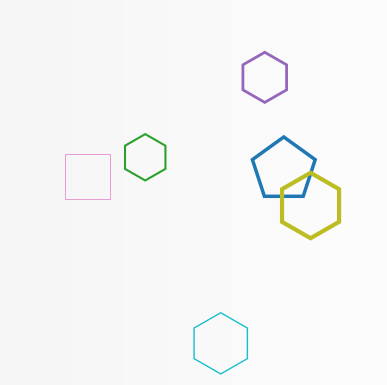[{"shape": "pentagon", "thickness": 2.5, "radius": 0.43, "center": [0.732, 0.559]}, {"shape": "hexagon", "thickness": 1.5, "radius": 0.3, "center": [0.375, 0.591]}, {"shape": "hexagon", "thickness": 2, "radius": 0.33, "center": [0.683, 0.799]}, {"shape": "square", "thickness": 0.5, "radius": 0.29, "center": [0.226, 0.542]}, {"shape": "hexagon", "thickness": 3, "radius": 0.42, "center": [0.801, 0.466]}, {"shape": "hexagon", "thickness": 1, "radius": 0.4, "center": [0.57, 0.108]}]